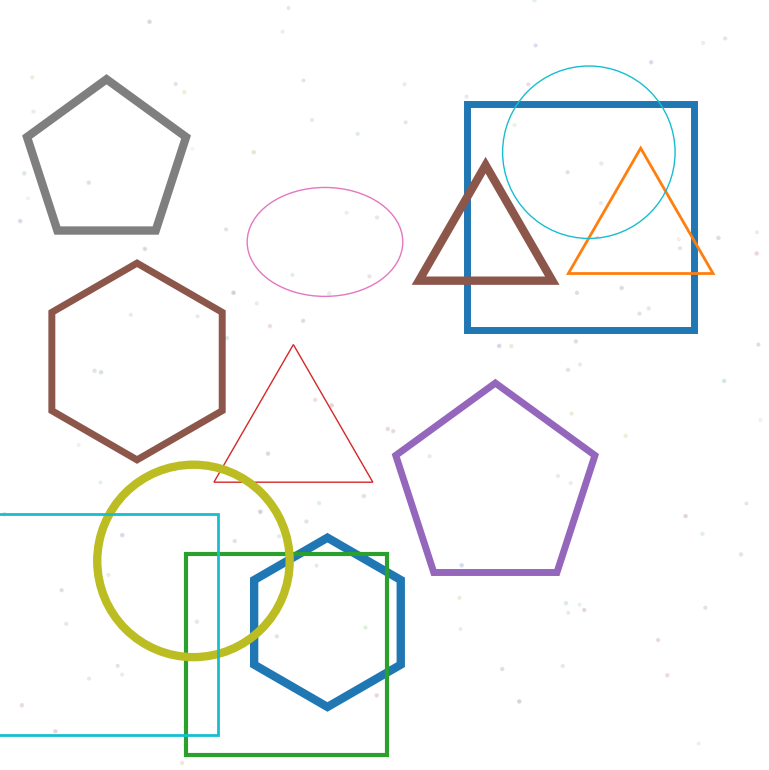[{"shape": "square", "thickness": 2.5, "radius": 0.74, "center": [0.754, 0.718]}, {"shape": "hexagon", "thickness": 3, "radius": 0.55, "center": [0.425, 0.192]}, {"shape": "triangle", "thickness": 1, "radius": 0.54, "center": [0.832, 0.699]}, {"shape": "square", "thickness": 1.5, "radius": 0.65, "center": [0.371, 0.149]}, {"shape": "triangle", "thickness": 0.5, "radius": 0.6, "center": [0.381, 0.433]}, {"shape": "pentagon", "thickness": 2.5, "radius": 0.68, "center": [0.643, 0.367]}, {"shape": "triangle", "thickness": 3, "radius": 0.5, "center": [0.631, 0.686]}, {"shape": "hexagon", "thickness": 2.5, "radius": 0.64, "center": [0.178, 0.531]}, {"shape": "oval", "thickness": 0.5, "radius": 0.51, "center": [0.422, 0.686]}, {"shape": "pentagon", "thickness": 3, "radius": 0.54, "center": [0.138, 0.788]}, {"shape": "circle", "thickness": 3, "radius": 0.62, "center": [0.251, 0.272]}, {"shape": "square", "thickness": 1, "radius": 0.72, "center": [0.14, 0.189]}, {"shape": "circle", "thickness": 0.5, "radius": 0.56, "center": [0.765, 0.802]}]